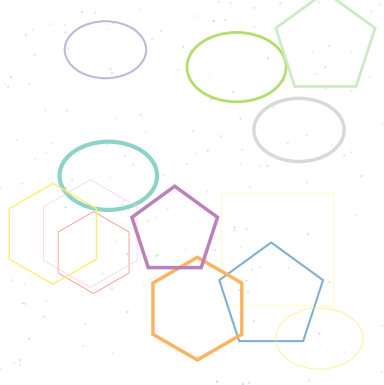[{"shape": "oval", "thickness": 3, "radius": 0.63, "center": [0.281, 0.543]}, {"shape": "square", "thickness": 0.5, "radius": 0.73, "center": [0.72, 0.354]}, {"shape": "oval", "thickness": 1.5, "radius": 0.53, "center": [0.274, 0.871]}, {"shape": "hexagon", "thickness": 0.5, "radius": 0.53, "center": [0.243, 0.344]}, {"shape": "pentagon", "thickness": 1.5, "radius": 0.71, "center": [0.704, 0.229]}, {"shape": "hexagon", "thickness": 2.5, "radius": 0.67, "center": [0.513, 0.198]}, {"shape": "oval", "thickness": 2, "radius": 0.64, "center": [0.614, 0.826]}, {"shape": "hexagon", "thickness": 0.5, "radius": 0.7, "center": [0.235, 0.393]}, {"shape": "oval", "thickness": 2.5, "radius": 0.59, "center": [0.777, 0.662]}, {"shape": "pentagon", "thickness": 2.5, "radius": 0.58, "center": [0.454, 0.399]}, {"shape": "pentagon", "thickness": 2, "radius": 0.68, "center": [0.845, 0.885]}, {"shape": "hexagon", "thickness": 1, "radius": 0.65, "center": [0.137, 0.393]}, {"shape": "oval", "thickness": 0.5, "radius": 0.57, "center": [0.829, 0.121]}]